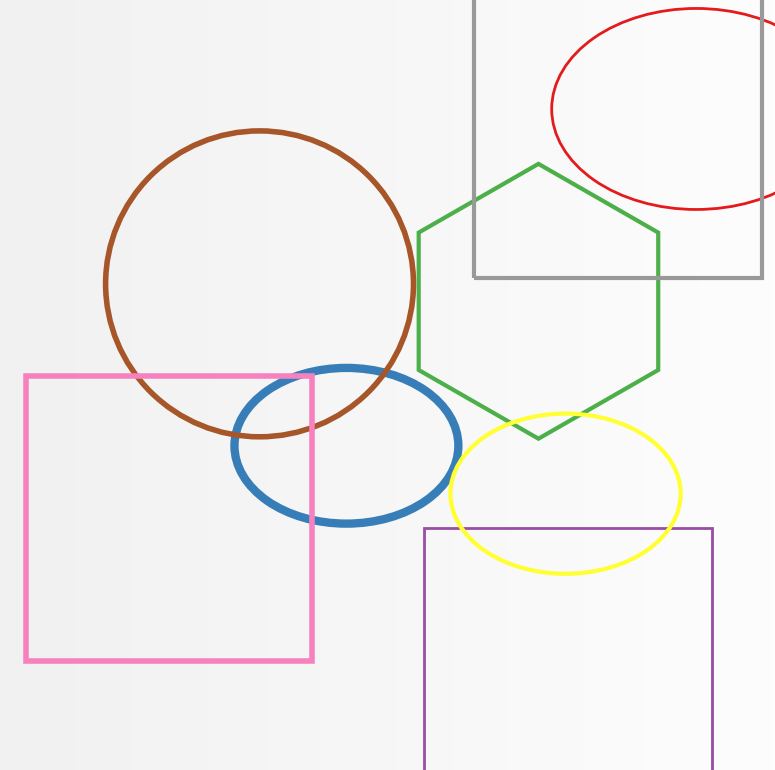[{"shape": "oval", "thickness": 1, "radius": 0.93, "center": [0.898, 0.858]}, {"shape": "oval", "thickness": 3, "radius": 0.72, "center": [0.447, 0.421]}, {"shape": "hexagon", "thickness": 1.5, "radius": 0.89, "center": [0.695, 0.609]}, {"shape": "square", "thickness": 1, "radius": 0.93, "center": [0.733, 0.129]}, {"shape": "oval", "thickness": 1.5, "radius": 0.74, "center": [0.73, 0.359]}, {"shape": "circle", "thickness": 2, "radius": 0.99, "center": [0.335, 0.631]}, {"shape": "square", "thickness": 2, "radius": 0.92, "center": [0.218, 0.327]}, {"shape": "square", "thickness": 1.5, "radius": 0.93, "center": [0.797, 0.825]}]